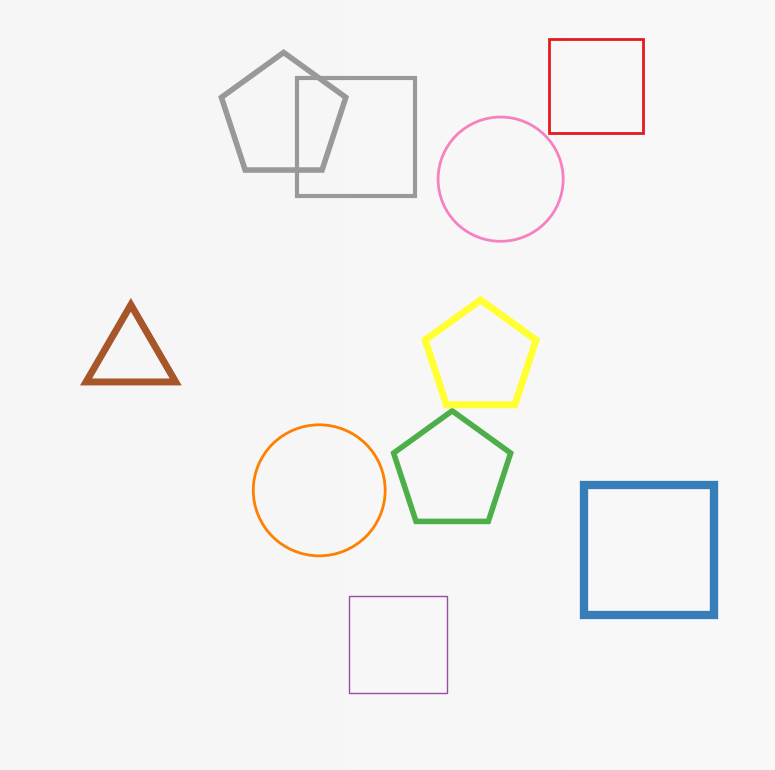[{"shape": "square", "thickness": 1, "radius": 0.3, "center": [0.769, 0.888]}, {"shape": "square", "thickness": 3, "radius": 0.42, "center": [0.838, 0.286]}, {"shape": "pentagon", "thickness": 2, "radius": 0.4, "center": [0.583, 0.387]}, {"shape": "square", "thickness": 0.5, "radius": 0.31, "center": [0.513, 0.163]}, {"shape": "circle", "thickness": 1, "radius": 0.43, "center": [0.412, 0.363]}, {"shape": "pentagon", "thickness": 2.5, "radius": 0.38, "center": [0.62, 0.535]}, {"shape": "triangle", "thickness": 2.5, "radius": 0.33, "center": [0.169, 0.537]}, {"shape": "circle", "thickness": 1, "radius": 0.4, "center": [0.646, 0.767]}, {"shape": "pentagon", "thickness": 2, "radius": 0.42, "center": [0.366, 0.847]}, {"shape": "square", "thickness": 1.5, "radius": 0.38, "center": [0.459, 0.822]}]